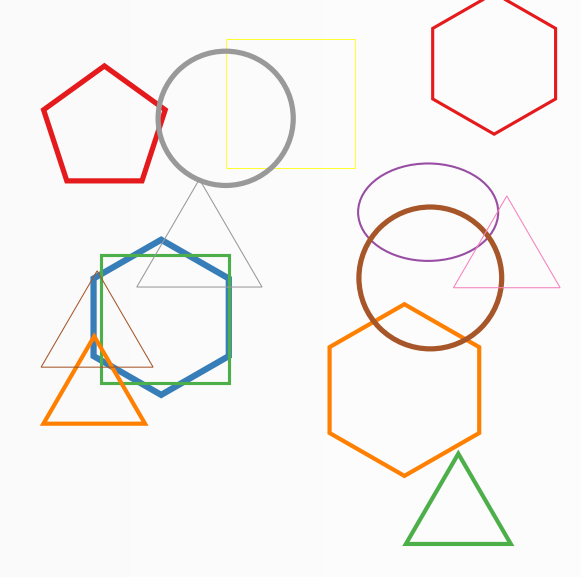[{"shape": "hexagon", "thickness": 1.5, "radius": 0.61, "center": [0.85, 0.889]}, {"shape": "pentagon", "thickness": 2.5, "radius": 0.55, "center": [0.18, 0.775]}, {"shape": "hexagon", "thickness": 3, "radius": 0.67, "center": [0.277, 0.45]}, {"shape": "triangle", "thickness": 2, "radius": 0.52, "center": [0.789, 0.109]}, {"shape": "square", "thickness": 1.5, "radius": 0.55, "center": [0.284, 0.447]}, {"shape": "oval", "thickness": 1, "radius": 0.6, "center": [0.737, 0.632]}, {"shape": "triangle", "thickness": 2, "radius": 0.5, "center": [0.162, 0.316]}, {"shape": "hexagon", "thickness": 2, "radius": 0.74, "center": [0.696, 0.324]}, {"shape": "square", "thickness": 0.5, "radius": 0.55, "center": [0.5, 0.82]}, {"shape": "circle", "thickness": 2.5, "radius": 0.61, "center": [0.74, 0.518]}, {"shape": "triangle", "thickness": 0.5, "radius": 0.56, "center": [0.167, 0.419]}, {"shape": "triangle", "thickness": 0.5, "radius": 0.53, "center": [0.872, 0.554]}, {"shape": "circle", "thickness": 2.5, "radius": 0.58, "center": [0.388, 0.794]}, {"shape": "triangle", "thickness": 0.5, "radius": 0.62, "center": [0.343, 0.564]}]